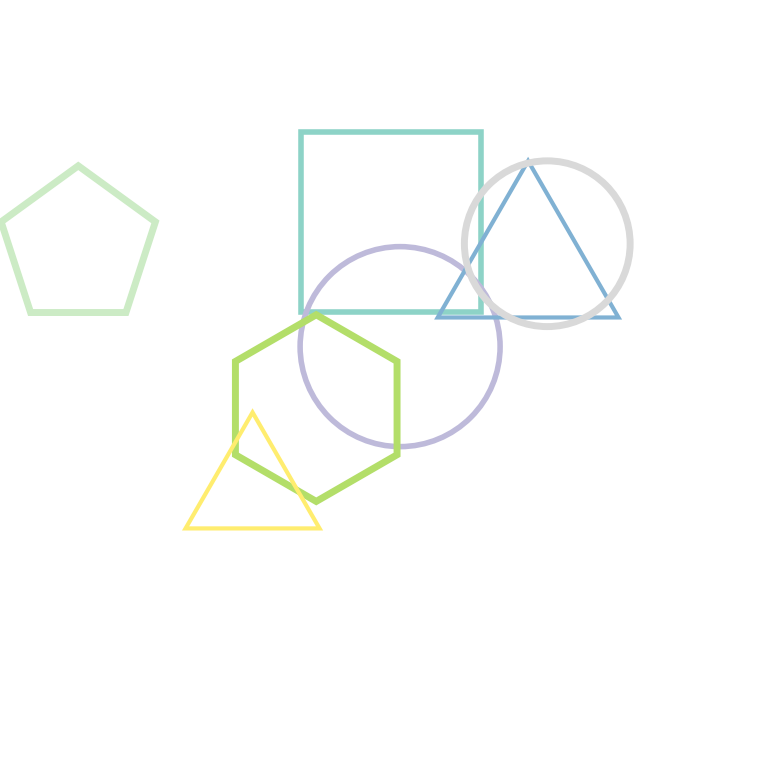[{"shape": "square", "thickness": 2, "radius": 0.58, "center": [0.508, 0.712]}, {"shape": "circle", "thickness": 2, "radius": 0.65, "center": [0.52, 0.55]}, {"shape": "triangle", "thickness": 1.5, "radius": 0.68, "center": [0.686, 0.655]}, {"shape": "hexagon", "thickness": 2.5, "radius": 0.61, "center": [0.411, 0.47]}, {"shape": "circle", "thickness": 2.5, "radius": 0.54, "center": [0.711, 0.683]}, {"shape": "pentagon", "thickness": 2.5, "radius": 0.53, "center": [0.102, 0.679]}, {"shape": "triangle", "thickness": 1.5, "radius": 0.5, "center": [0.328, 0.364]}]